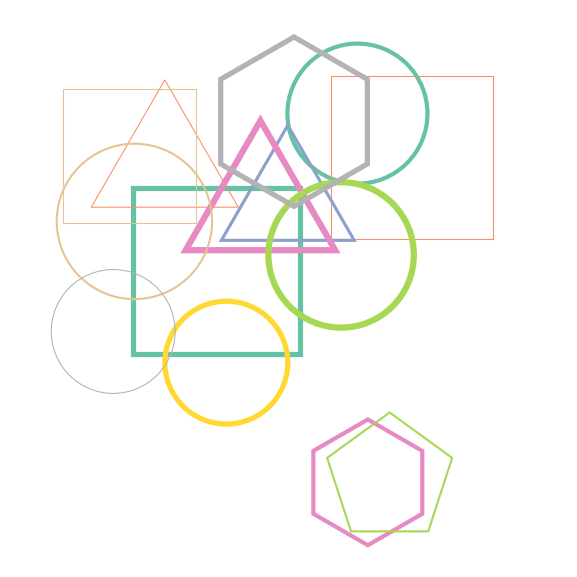[{"shape": "circle", "thickness": 2, "radius": 0.61, "center": [0.619, 0.802]}, {"shape": "square", "thickness": 2.5, "radius": 0.72, "center": [0.375, 0.53]}, {"shape": "triangle", "thickness": 0.5, "radius": 0.73, "center": [0.285, 0.714]}, {"shape": "square", "thickness": 0.5, "radius": 0.7, "center": [0.714, 0.726]}, {"shape": "triangle", "thickness": 1.5, "radius": 0.66, "center": [0.498, 0.649]}, {"shape": "triangle", "thickness": 3, "radius": 0.75, "center": [0.451, 0.641]}, {"shape": "hexagon", "thickness": 2, "radius": 0.54, "center": [0.637, 0.164]}, {"shape": "circle", "thickness": 3, "radius": 0.63, "center": [0.591, 0.558]}, {"shape": "pentagon", "thickness": 1, "radius": 0.57, "center": [0.675, 0.171]}, {"shape": "circle", "thickness": 2.5, "radius": 0.53, "center": [0.392, 0.371]}, {"shape": "square", "thickness": 0.5, "radius": 0.58, "center": [0.224, 0.729]}, {"shape": "circle", "thickness": 1, "radius": 0.67, "center": [0.233, 0.616]}, {"shape": "circle", "thickness": 0.5, "radius": 0.54, "center": [0.196, 0.425]}, {"shape": "hexagon", "thickness": 2.5, "radius": 0.73, "center": [0.509, 0.788]}]